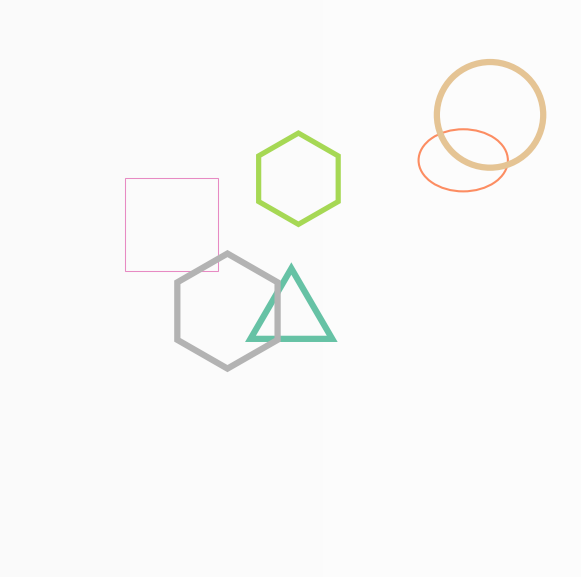[{"shape": "triangle", "thickness": 3, "radius": 0.41, "center": [0.501, 0.453]}, {"shape": "oval", "thickness": 1, "radius": 0.38, "center": [0.797, 0.722]}, {"shape": "square", "thickness": 0.5, "radius": 0.4, "center": [0.295, 0.611]}, {"shape": "hexagon", "thickness": 2.5, "radius": 0.4, "center": [0.513, 0.69]}, {"shape": "circle", "thickness": 3, "radius": 0.46, "center": [0.843, 0.8]}, {"shape": "hexagon", "thickness": 3, "radius": 0.5, "center": [0.391, 0.46]}]